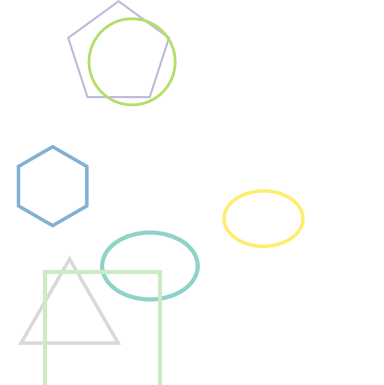[{"shape": "oval", "thickness": 3, "radius": 0.62, "center": [0.389, 0.309]}, {"shape": "pentagon", "thickness": 1.5, "radius": 0.69, "center": [0.308, 0.859]}, {"shape": "hexagon", "thickness": 2.5, "radius": 0.51, "center": [0.137, 0.516]}, {"shape": "circle", "thickness": 2, "radius": 0.56, "center": [0.343, 0.839]}, {"shape": "triangle", "thickness": 2.5, "radius": 0.73, "center": [0.181, 0.182]}, {"shape": "square", "thickness": 3, "radius": 0.75, "center": [0.267, 0.145]}, {"shape": "oval", "thickness": 2.5, "radius": 0.51, "center": [0.684, 0.432]}]